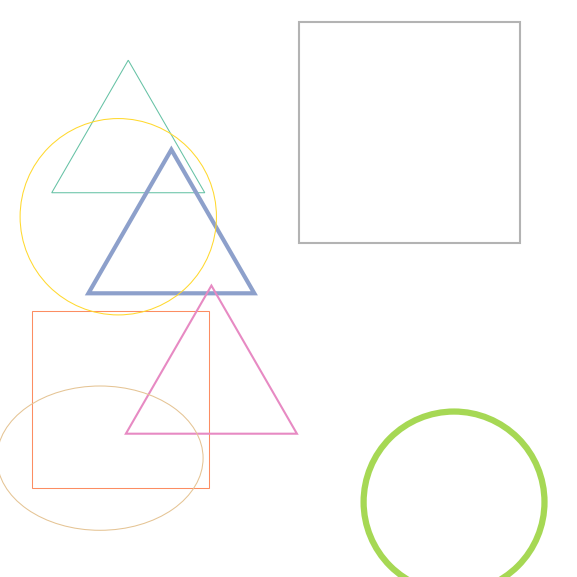[{"shape": "triangle", "thickness": 0.5, "radius": 0.76, "center": [0.222, 0.742]}, {"shape": "square", "thickness": 0.5, "radius": 0.77, "center": [0.208, 0.307]}, {"shape": "triangle", "thickness": 2, "radius": 0.83, "center": [0.297, 0.574]}, {"shape": "triangle", "thickness": 1, "radius": 0.85, "center": [0.366, 0.334]}, {"shape": "circle", "thickness": 3, "radius": 0.78, "center": [0.786, 0.13]}, {"shape": "circle", "thickness": 0.5, "radius": 0.85, "center": [0.205, 0.624]}, {"shape": "oval", "thickness": 0.5, "radius": 0.89, "center": [0.173, 0.206]}, {"shape": "square", "thickness": 1, "radius": 0.96, "center": [0.709, 0.77]}]